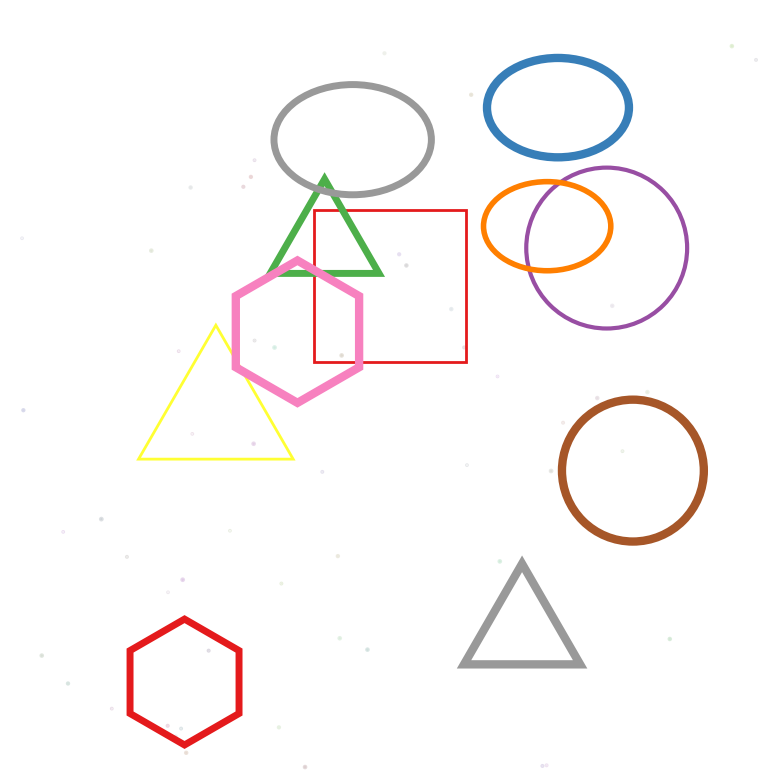[{"shape": "hexagon", "thickness": 2.5, "radius": 0.41, "center": [0.24, 0.114]}, {"shape": "square", "thickness": 1, "radius": 0.49, "center": [0.506, 0.628]}, {"shape": "oval", "thickness": 3, "radius": 0.46, "center": [0.725, 0.86]}, {"shape": "triangle", "thickness": 2.5, "radius": 0.41, "center": [0.422, 0.686]}, {"shape": "circle", "thickness": 1.5, "radius": 0.52, "center": [0.788, 0.678]}, {"shape": "oval", "thickness": 2, "radius": 0.41, "center": [0.711, 0.706]}, {"shape": "triangle", "thickness": 1, "radius": 0.58, "center": [0.28, 0.462]}, {"shape": "circle", "thickness": 3, "radius": 0.46, "center": [0.822, 0.389]}, {"shape": "hexagon", "thickness": 3, "radius": 0.46, "center": [0.386, 0.569]}, {"shape": "triangle", "thickness": 3, "radius": 0.44, "center": [0.678, 0.181]}, {"shape": "oval", "thickness": 2.5, "radius": 0.51, "center": [0.458, 0.819]}]